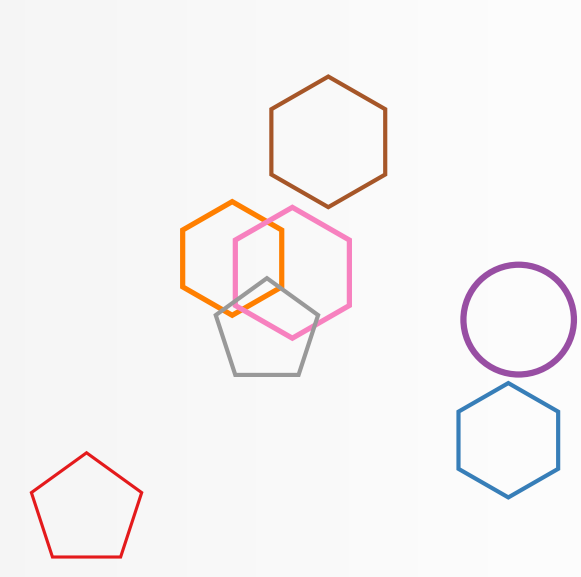[{"shape": "pentagon", "thickness": 1.5, "radius": 0.5, "center": [0.149, 0.115]}, {"shape": "hexagon", "thickness": 2, "radius": 0.49, "center": [0.875, 0.237]}, {"shape": "circle", "thickness": 3, "radius": 0.48, "center": [0.892, 0.446]}, {"shape": "hexagon", "thickness": 2.5, "radius": 0.49, "center": [0.399, 0.552]}, {"shape": "hexagon", "thickness": 2, "radius": 0.57, "center": [0.565, 0.754]}, {"shape": "hexagon", "thickness": 2.5, "radius": 0.57, "center": [0.503, 0.527]}, {"shape": "pentagon", "thickness": 2, "radius": 0.46, "center": [0.459, 0.425]}]